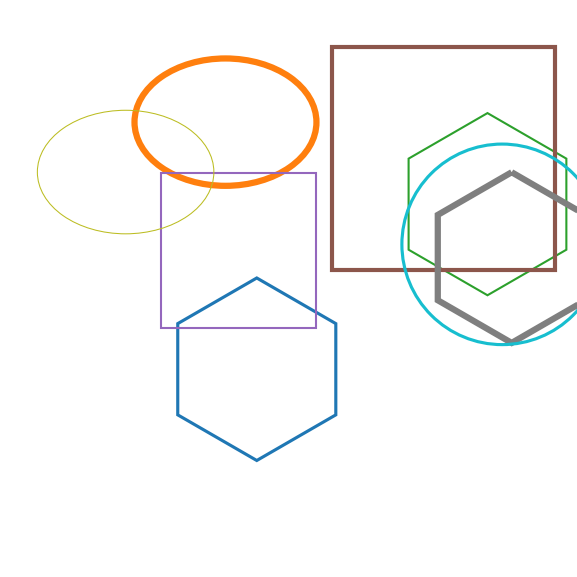[{"shape": "hexagon", "thickness": 1.5, "radius": 0.79, "center": [0.445, 0.36]}, {"shape": "oval", "thickness": 3, "radius": 0.79, "center": [0.39, 0.788]}, {"shape": "hexagon", "thickness": 1, "radius": 0.79, "center": [0.844, 0.646]}, {"shape": "square", "thickness": 1, "radius": 0.67, "center": [0.413, 0.565]}, {"shape": "square", "thickness": 2, "radius": 0.97, "center": [0.767, 0.725]}, {"shape": "hexagon", "thickness": 3, "radius": 0.74, "center": [0.886, 0.553]}, {"shape": "oval", "thickness": 0.5, "radius": 0.76, "center": [0.218, 0.701]}, {"shape": "circle", "thickness": 1.5, "radius": 0.87, "center": [0.87, 0.576]}]